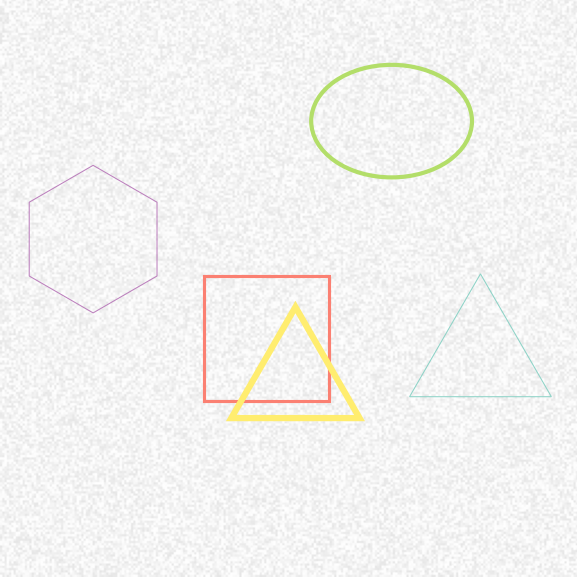[{"shape": "triangle", "thickness": 0.5, "radius": 0.71, "center": [0.832, 0.383]}, {"shape": "square", "thickness": 1.5, "radius": 0.54, "center": [0.461, 0.413]}, {"shape": "oval", "thickness": 2, "radius": 0.7, "center": [0.678, 0.789]}, {"shape": "hexagon", "thickness": 0.5, "radius": 0.64, "center": [0.161, 0.585]}, {"shape": "triangle", "thickness": 3, "radius": 0.64, "center": [0.512, 0.339]}]